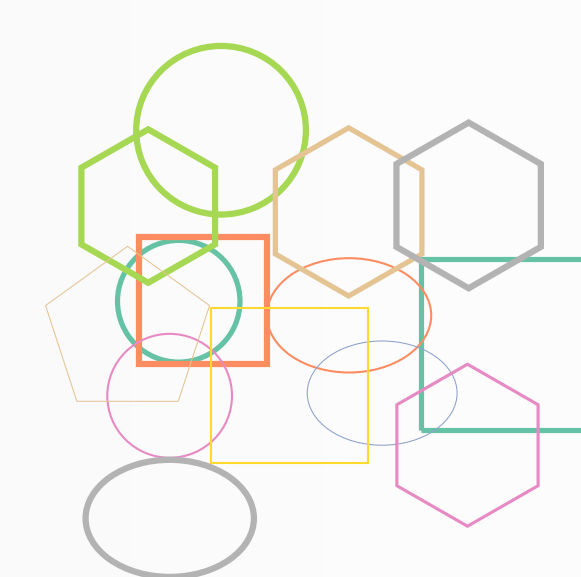[{"shape": "square", "thickness": 2.5, "radius": 0.74, "center": [0.873, 0.402]}, {"shape": "circle", "thickness": 2.5, "radius": 0.53, "center": [0.308, 0.477]}, {"shape": "square", "thickness": 3, "radius": 0.55, "center": [0.35, 0.478]}, {"shape": "oval", "thickness": 1, "radius": 0.71, "center": [0.6, 0.453]}, {"shape": "oval", "thickness": 0.5, "radius": 0.64, "center": [0.657, 0.318]}, {"shape": "circle", "thickness": 1, "radius": 0.54, "center": [0.292, 0.314]}, {"shape": "hexagon", "thickness": 1.5, "radius": 0.7, "center": [0.804, 0.228]}, {"shape": "hexagon", "thickness": 3, "radius": 0.66, "center": [0.255, 0.642]}, {"shape": "circle", "thickness": 3, "radius": 0.73, "center": [0.38, 0.774]}, {"shape": "square", "thickness": 1, "radius": 0.67, "center": [0.497, 0.332]}, {"shape": "hexagon", "thickness": 2.5, "radius": 0.73, "center": [0.6, 0.632]}, {"shape": "pentagon", "thickness": 0.5, "radius": 0.74, "center": [0.219, 0.424]}, {"shape": "oval", "thickness": 3, "radius": 0.72, "center": [0.292, 0.102]}, {"shape": "hexagon", "thickness": 3, "radius": 0.72, "center": [0.806, 0.643]}]